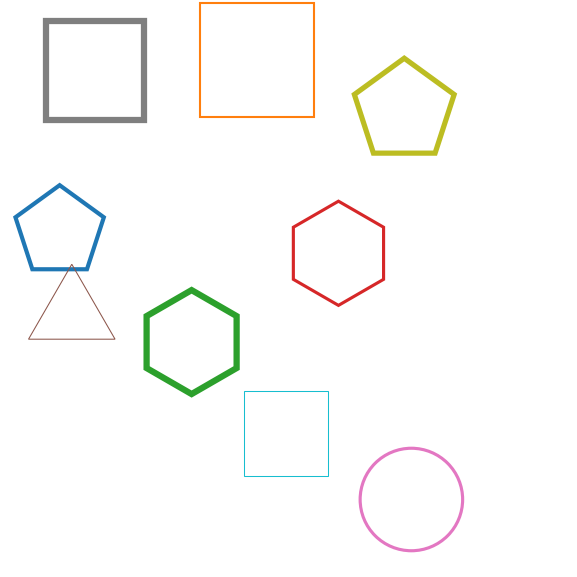[{"shape": "pentagon", "thickness": 2, "radius": 0.4, "center": [0.103, 0.598]}, {"shape": "square", "thickness": 1, "radius": 0.49, "center": [0.445, 0.895]}, {"shape": "hexagon", "thickness": 3, "radius": 0.45, "center": [0.332, 0.407]}, {"shape": "hexagon", "thickness": 1.5, "radius": 0.45, "center": [0.586, 0.561]}, {"shape": "triangle", "thickness": 0.5, "radius": 0.43, "center": [0.124, 0.455]}, {"shape": "circle", "thickness": 1.5, "radius": 0.44, "center": [0.712, 0.134]}, {"shape": "square", "thickness": 3, "radius": 0.43, "center": [0.164, 0.877]}, {"shape": "pentagon", "thickness": 2.5, "radius": 0.45, "center": [0.7, 0.807]}, {"shape": "square", "thickness": 0.5, "radius": 0.36, "center": [0.495, 0.248]}]